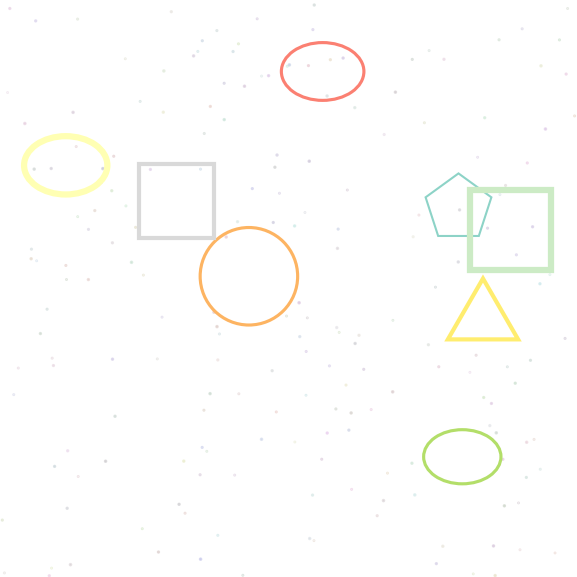[{"shape": "pentagon", "thickness": 1, "radius": 0.3, "center": [0.794, 0.639]}, {"shape": "oval", "thickness": 3, "radius": 0.36, "center": [0.114, 0.713]}, {"shape": "oval", "thickness": 1.5, "radius": 0.36, "center": [0.559, 0.875]}, {"shape": "circle", "thickness": 1.5, "radius": 0.42, "center": [0.431, 0.521]}, {"shape": "oval", "thickness": 1.5, "radius": 0.33, "center": [0.801, 0.208]}, {"shape": "square", "thickness": 2, "radius": 0.32, "center": [0.306, 0.651]}, {"shape": "square", "thickness": 3, "radius": 0.35, "center": [0.884, 0.601]}, {"shape": "triangle", "thickness": 2, "radius": 0.35, "center": [0.836, 0.447]}]